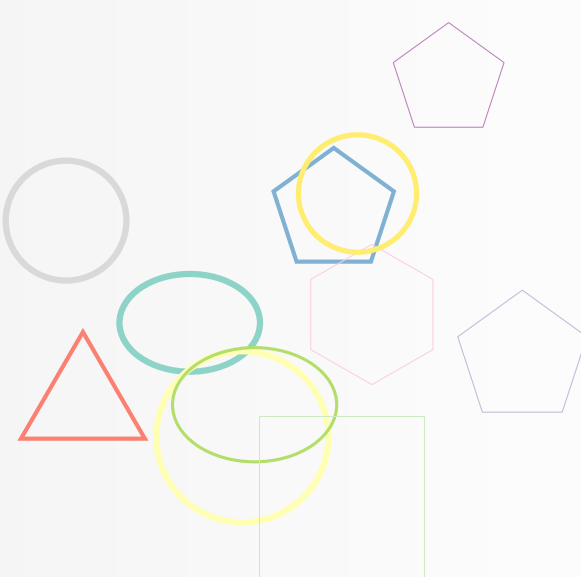[{"shape": "oval", "thickness": 3, "radius": 0.6, "center": [0.326, 0.44]}, {"shape": "circle", "thickness": 3, "radius": 0.74, "center": [0.417, 0.243]}, {"shape": "pentagon", "thickness": 0.5, "radius": 0.58, "center": [0.899, 0.38]}, {"shape": "triangle", "thickness": 2, "radius": 0.62, "center": [0.143, 0.301]}, {"shape": "pentagon", "thickness": 2, "radius": 0.54, "center": [0.574, 0.634]}, {"shape": "oval", "thickness": 1.5, "radius": 0.71, "center": [0.438, 0.298]}, {"shape": "hexagon", "thickness": 0.5, "radius": 0.61, "center": [0.64, 0.455]}, {"shape": "circle", "thickness": 3, "radius": 0.52, "center": [0.114, 0.617]}, {"shape": "pentagon", "thickness": 0.5, "radius": 0.5, "center": [0.772, 0.86]}, {"shape": "square", "thickness": 0.5, "radius": 0.71, "center": [0.587, 0.135]}, {"shape": "circle", "thickness": 2.5, "radius": 0.51, "center": [0.615, 0.664]}]